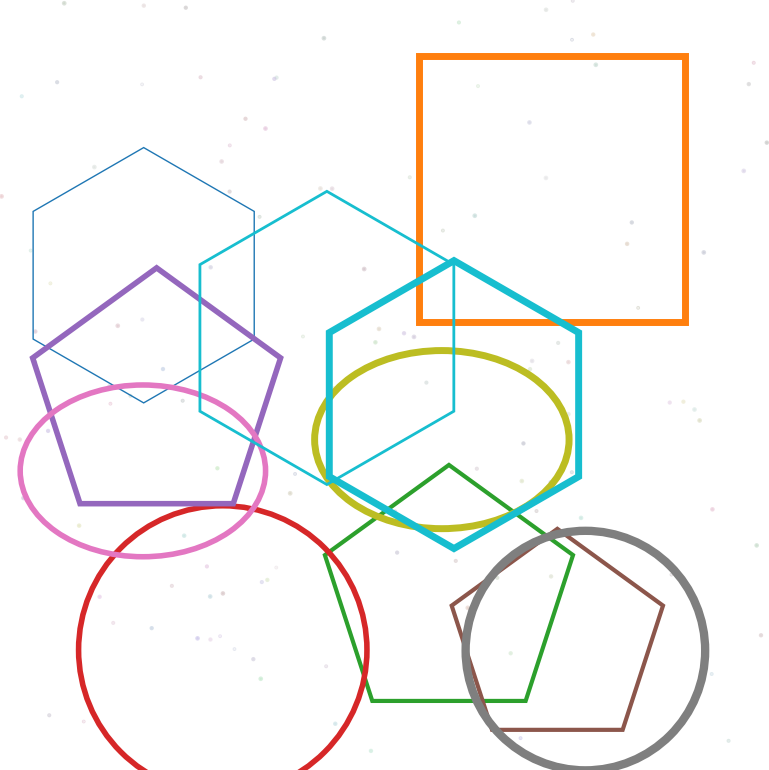[{"shape": "hexagon", "thickness": 0.5, "radius": 0.83, "center": [0.187, 0.643]}, {"shape": "square", "thickness": 2.5, "radius": 0.86, "center": [0.717, 0.754]}, {"shape": "pentagon", "thickness": 1.5, "radius": 0.85, "center": [0.583, 0.227]}, {"shape": "circle", "thickness": 2, "radius": 0.94, "center": [0.289, 0.156]}, {"shape": "pentagon", "thickness": 2, "radius": 0.85, "center": [0.203, 0.483]}, {"shape": "pentagon", "thickness": 1.5, "radius": 0.72, "center": [0.724, 0.169]}, {"shape": "oval", "thickness": 2, "radius": 0.8, "center": [0.186, 0.388]}, {"shape": "circle", "thickness": 3, "radius": 0.78, "center": [0.76, 0.155]}, {"shape": "oval", "thickness": 2.5, "radius": 0.83, "center": [0.574, 0.429]}, {"shape": "hexagon", "thickness": 1, "radius": 0.95, "center": [0.425, 0.561]}, {"shape": "hexagon", "thickness": 2.5, "radius": 0.93, "center": [0.59, 0.475]}]